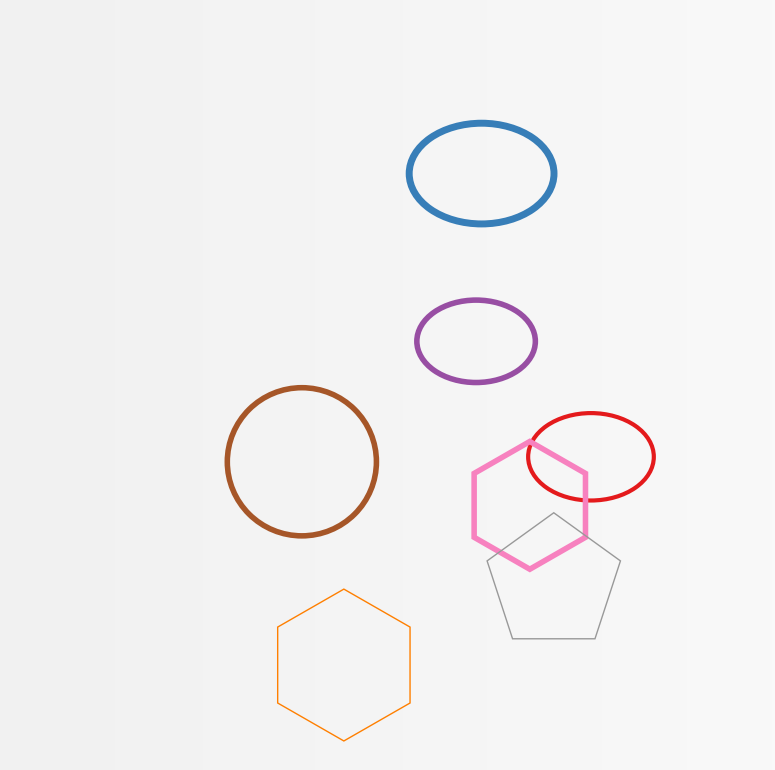[{"shape": "oval", "thickness": 1.5, "radius": 0.41, "center": [0.763, 0.407]}, {"shape": "oval", "thickness": 2.5, "radius": 0.47, "center": [0.621, 0.775]}, {"shape": "oval", "thickness": 2, "radius": 0.38, "center": [0.614, 0.557]}, {"shape": "hexagon", "thickness": 0.5, "radius": 0.49, "center": [0.444, 0.136]}, {"shape": "circle", "thickness": 2, "radius": 0.48, "center": [0.39, 0.4]}, {"shape": "hexagon", "thickness": 2, "radius": 0.41, "center": [0.684, 0.344]}, {"shape": "pentagon", "thickness": 0.5, "radius": 0.45, "center": [0.715, 0.244]}]